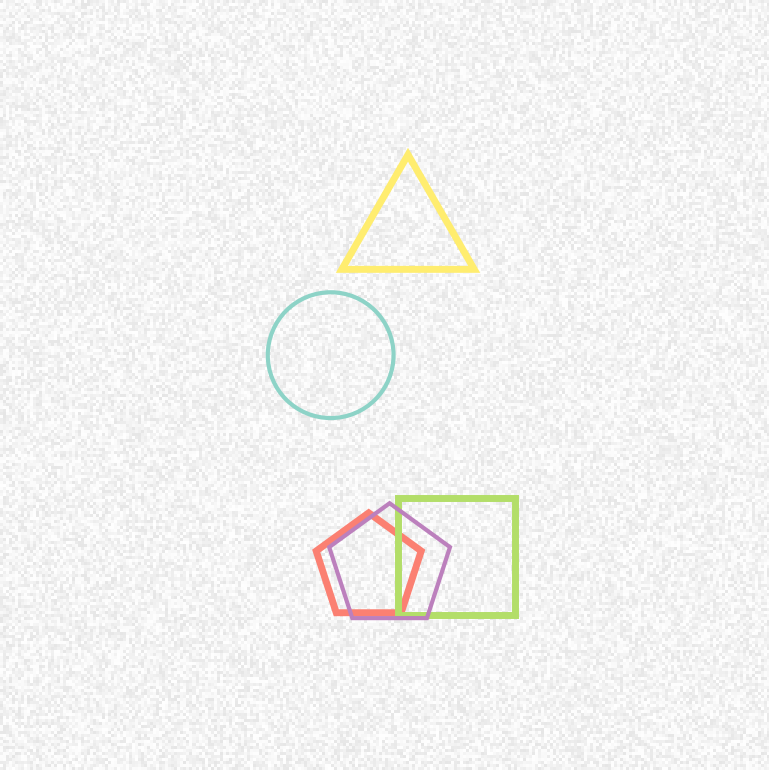[{"shape": "circle", "thickness": 1.5, "radius": 0.41, "center": [0.429, 0.539]}, {"shape": "pentagon", "thickness": 2.5, "radius": 0.36, "center": [0.479, 0.262]}, {"shape": "square", "thickness": 2.5, "radius": 0.38, "center": [0.593, 0.278]}, {"shape": "pentagon", "thickness": 1.5, "radius": 0.41, "center": [0.506, 0.264]}, {"shape": "triangle", "thickness": 2.5, "radius": 0.5, "center": [0.53, 0.7]}]